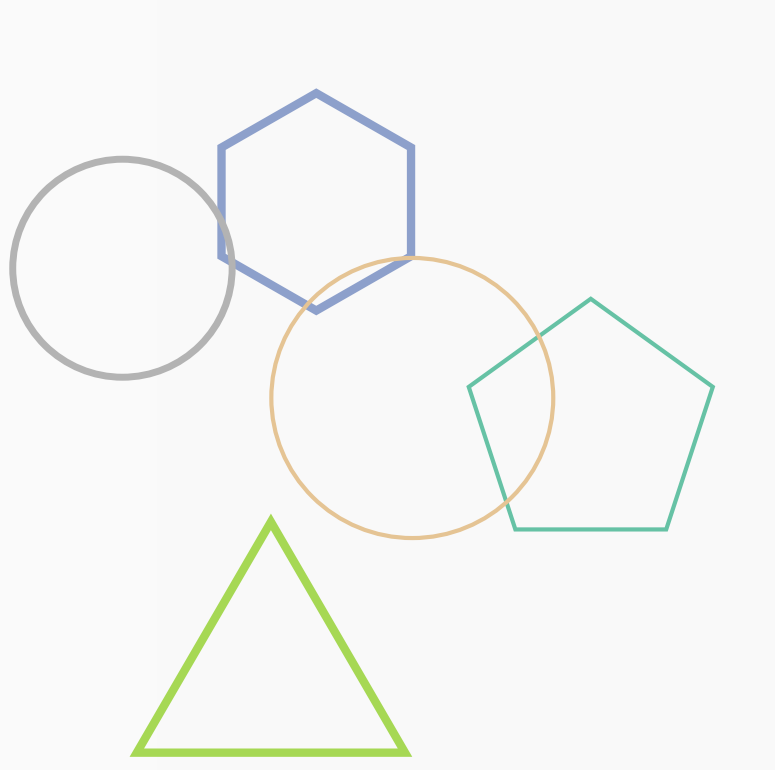[{"shape": "pentagon", "thickness": 1.5, "radius": 0.83, "center": [0.762, 0.446]}, {"shape": "hexagon", "thickness": 3, "radius": 0.71, "center": [0.408, 0.738]}, {"shape": "triangle", "thickness": 3, "radius": 1.0, "center": [0.35, 0.122]}, {"shape": "circle", "thickness": 1.5, "radius": 0.91, "center": [0.532, 0.483]}, {"shape": "circle", "thickness": 2.5, "radius": 0.71, "center": [0.158, 0.652]}]